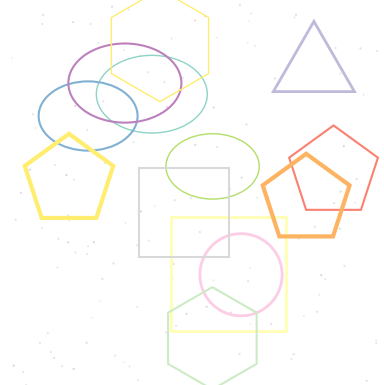[{"shape": "oval", "thickness": 1, "radius": 0.72, "center": [0.394, 0.755]}, {"shape": "square", "thickness": 2, "radius": 0.74, "center": [0.593, 0.289]}, {"shape": "triangle", "thickness": 2, "radius": 0.61, "center": [0.815, 0.823]}, {"shape": "pentagon", "thickness": 1.5, "radius": 0.61, "center": [0.866, 0.553]}, {"shape": "oval", "thickness": 1.5, "radius": 0.64, "center": [0.229, 0.699]}, {"shape": "pentagon", "thickness": 3, "radius": 0.59, "center": [0.795, 0.482]}, {"shape": "oval", "thickness": 1, "radius": 0.61, "center": [0.552, 0.568]}, {"shape": "circle", "thickness": 2, "radius": 0.53, "center": [0.626, 0.286]}, {"shape": "square", "thickness": 1.5, "radius": 0.58, "center": [0.478, 0.449]}, {"shape": "oval", "thickness": 1.5, "radius": 0.73, "center": [0.324, 0.784]}, {"shape": "hexagon", "thickness": 1.5, "radius": 0.66, "center": [0.552, 0.121]}, {"shape": "hexagon", "thickness": 1, "radius": 0.73, "center": [0.416, 0.882]}, {"shape": "pentagon", "thickness": 3, "radius": 0.6, "center": [0.179, 0.532]}]